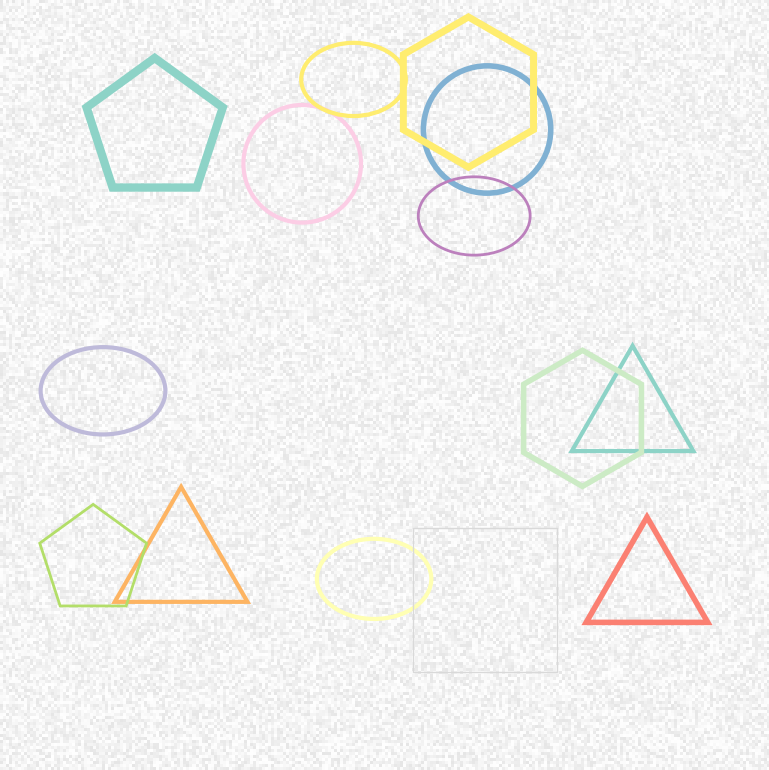[{"shape": "pentagon", "thickness": 3, "radius": 0.46, "center": [0.201, 0.832]}, {"shape": "triangle", "thickness": 1.5, "radius": 0.46, "center": [0.822, 0.46]}, {"shape": "oval", "thickness": 1.5, "radius": 0.37, "center": [0.486, 0.248]}, {"shape": "oval", "thickness": 1.5, "radius": 0.41, "center": [0.134, 0.492]}, {"shape": "triangle", "thickness": 2, "radius": 0.46, "center": [0.84, 0.237]}, {"shape": "circle", "thickness": 2, "radius": 0.41, "center": [0.633, 0.832]}, {"shape": "triangle", "thickness": 1.5, "radius": 0.5, "center": [0.235, 0.268]}, {"shape": "pentagon", "thickness": 1, "radius": 0.36, "center": [0.121, 0.272]}, {"shape": "circle", "thickness": 1.5, "radius": 0.38, "center": [0.392, 0.787]}, {"shape": "square", "thickness": 0.5, "radius": 0.47, "center": [0.63, 0.221]}, {"shape": "oval", "thickness": 1, "radius": 0.36, "center": [0.616, 0.72]}, {"shape": "hexagon", "thickness": 2, "radius": 0.44, "center": [0.757, 0.457]}, {"shape": "oval", "thickness": 1.5, "radius": 0.34, "center": [0.459, 0.897]}, {"shape": "hexagon", "thickness": 2.5, "radius": 0.49, "center": [0.608, 0.88]}]